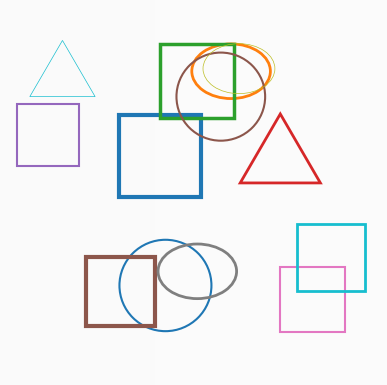[{"shape": "square", "thickness": 3, "radius": 0.53, "center": [0.413, 0.594]}, {"shape": "circle", "thickness": 1.5, "radius": 0.59, "center": [0.427, 0.259]}, {"shape": "oval", "thickness": 2, "radius": 0.51, "center": [0.596, 0.815]}, {"shape": "square", "thickness": 2.5, "radius": 0.48, "center": [0.509, 0.789]}, {"shape": "triangle", "thickness": 2, "radius": 0.6, "center": [0.723, 0.585]}, {"shape": "square", "thickness": 1.5, "radius": 0.4, "center": [0.124, 0.65]}, {"shape": "square", "thickness": 3, "radius": 0.45, "center": [0.312, 0.243]}, {"shape": "circle", "thickness": 1.5, "radius": 0.57, "center": [0.57, 0.749]}, {"shape": "square", "thickness": 1.5, "radius": 0.43, "center": [0.806, 0.222]}, {"shape": "oval", "thickness": 2, "radius": 0.51, "center": [0.509, 0.295]}, {"shape": "oval", "thickness": 0.5, "radius": 0.46, "center": [0.617, 0.822]}, {"shape": "triangle", "thickness": 0.5, "radius": 0.49, "center": [0.161, 0.798]}, {"shape": "square", "thickness": 2, "radius": 0.43, "center": [0.854, 0.331]}]